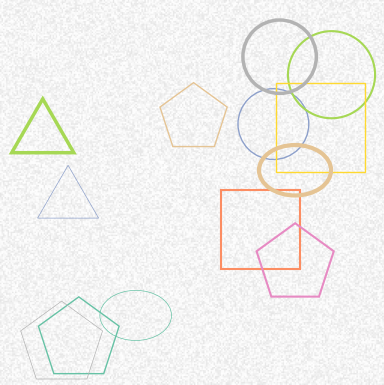[{"shape": "pentagon", "thickness": 1, "radius": 0.55, "center": [0.205, 0.119]}, {"shape": "oval", "thickness": 0.5, "radius": 0.47, "center": [0.352, 0.181]}, {"shape": "square", "thickness": 1.5, "radius": 0.51, "center": [0.676, 0.404]}, {"shape": "triangle", "thickness": 0.5, "radius": 0.46, "center": [0.177, 0.479]}, {"shape": "circle", "thickness": 1, "radius": 0.46, "center": [0.71, 0.678]}, {"shape": "pentagon", "thickness": 1.5, "radius": 0.53, "center": [0.767, 0.315]}, {"shape": "circle", "thickness": 1.5, "radius": 0.57, "center": [0.861, 0.806]}, {"shape": "triangle", "thickness": 2.5, "radius": 0.47, "center": [0.111, 0.65]}, {"shape": "square", "thickness": 1, "radius": 0.58, "center": [0.832, 0.669]}, {"shape": "pentagon", "thickness": 1, "radius": 0.46, "center": [0.503, 0.694]}, {"shape": "oval", "thickness": 3, "radius": 0.47, "center": [0.766, 0.558]}, {"shape": "pentagon", "thickness": 0.5, "radius": 0.56, "center": [0.16, 0.106]}, {"shape": "circle", "thickness": 2.5, "radius": 0.48, "center": [0.726, 0.853]}]